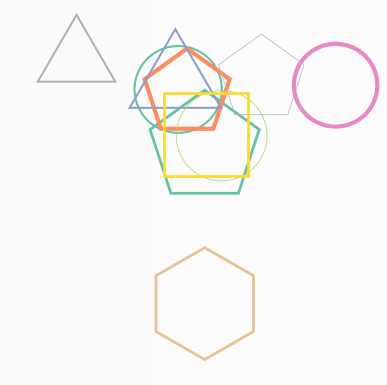[{"shape": "circle", "thickness": 1.5, "radius": 0.56, "center": [0.46, 0.768]}, {"shape": "pentagon", "thickness": 2, "radius": 0.74, "center": [0.528, 0.618]}, {"shape": "pentagon", "thickness": 3, "radius": 0.58, "center": [0.483, 0.759]}, {"shape": "triangle", "thickness": 1.5, "radius": 0.68, "center": [0.453, 0.788]}, {"shape": "circle", "thickness": 3, "radius": 0.54, "center": [0.866, 0.779]}, {"shape": "circle", "thickness": 0.5, "radius": 0.59, "center": [0.572, 0.647]}, {"shape": "square", "thickness": 2, "radius": 0.54, "center": [0.532, 0.65]}, {"shape": "hexagon", "thickness": 2, "radius": 0.73, "center": [0.528, 0.211]}, {"shape": "pentagon", "thickness": 0.5, "radius": 0.58, "center": [0.674, 0.796]}, {"shape": "triangle", "thickness": 1.5, "radius": 0.58, "center": [0.198, 0.846]}]